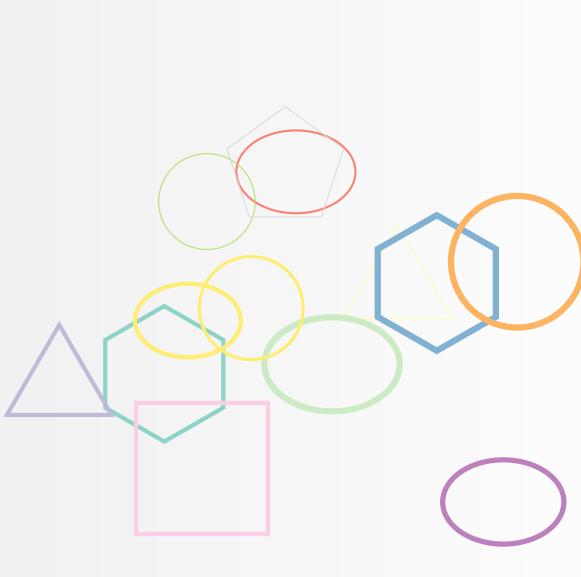[{"shape": "hexagon", "thickness": 2, "radius": 0.59, "center": [0.283, 0.352]}, {"shape": "triangle", "thickness": 0.5, "radius": 0.54, "center": [0.684, 0.5]}, {"shape": "triangle", "thickness": 2, "radius": 0.52, "center": [0.102, 0.333]}, {"shape": "oval", "thickness": 1, "radius": 0.51, "center": [0.509, 0.702]}, {"shape": "hexagon", "thickness": 3, "radius": 0.59, "center": [0.751, 0.509]}, {"shape": "circle", "thickness": 3, "radius": 0.57, "center": [0.89, 0.546]}, {"shape": "circle", "thickness": 0.5, "radius": 0.42, "center": [0.356, 0.65]}, {"shape": "square", "thickness": 2, "radius": 0.57, "center": [0.348, 0.187]}, {"shape": "pentagon", "thickness": 0.5, "radius": 0.53, "center": [0.491, 0.709]}, {"shape": "oval", "thickness": 2.5, "radius": 0.52, "center": [0.866, 0.13]}, {"shape": "oval", "thickness": 3, "radius": 0.58, "center": [0.571, 0.368]}, {"shape": "circle", "thickness": 1.5, "radius": 0.45, "center": [0.432, 0.466]}, {"shape": "oval", "thickness": 2, "radius": 0.46, "center": [0.323, 0.444]}]